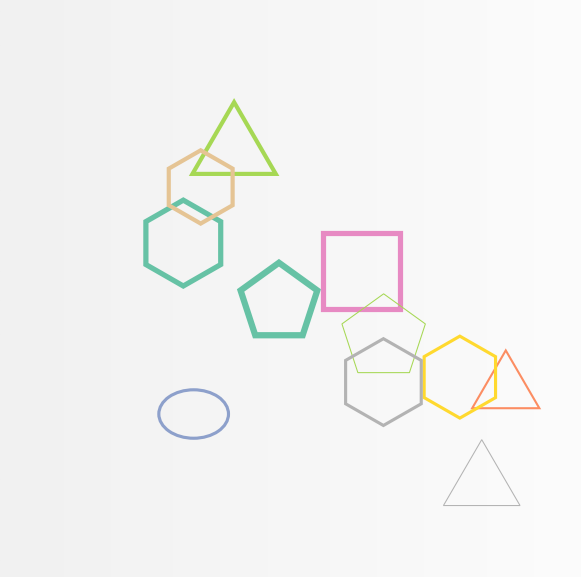[{"shape": "hexagon", "thickness": 2.5, "radius": 0.37, "center": [0.315, 0.578]}, {"shape": "pentagon", "thickness": 3, "radius": 0.35, "center": [0.48, 0.475]}, {"shape": "triangle", "thickness": 1, "radius": 0.33, "center": [0.87, 0.326]}, {"shape": "oval", "thickness": 1.5, "radius": 0.3, "center": [0.333, 0.282]}, {"shape": "square", "thickness": 2.5, "radius": 0.33, "center": [0.622, 0.53]}, {"shape": "pentagon", "thickness": 0.5, "radius": 0.38, "center": [0.66, 0.415]}, {"shape": "triangle", "thickness": 2, "radius": 0.41, "center": [0.403, 0.739]}, {"shape": "hexagon", "thickness": 1.5, "radius": 0.35, "center": [0.791, 0.346]}, {"shape": "hexagon", "thickness": 2, "radius": 0.32, "center": [0.345, 0.675]}, {"shape": "triangle", "thickness": 0.5, "radius": 0.38, "center": [0.829, 0.162]}, {"shape": "hexagon", "thickness": 1.5, "radius": 0.38, "center": [0.66, 0.338]}]